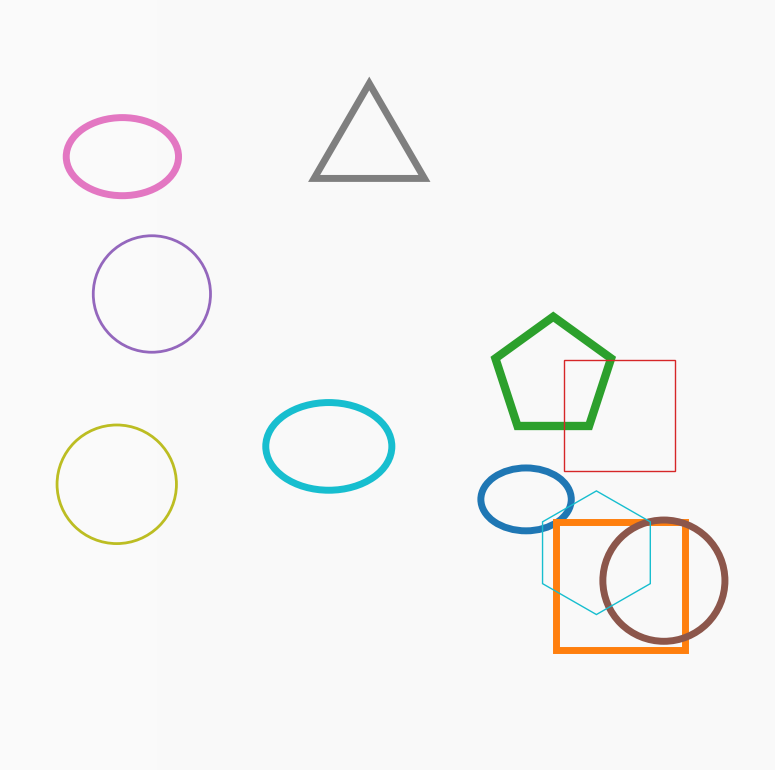[{"shape": "oval", "thickness": 2.5, "radius": 0.29, "center": [0.679, 0.351]}, {"shape": "square", "thickness": 2.5, "radius": 0.42, "center": [0.801, 0.239]}, {"shape": "pentagon", "thickness": 3, "radius": 0.39, "center": [0.714, 0.51]}, {"shape": "square", "thickness": 0.5, "radius": 0.36, "center": [0.8, 0.461]}, {"shape": "circle", "thickness": 1, "radius": 0.38, "center": [0.196, 0.618]}, {"shape": "circle", "thickness": 2.5, "radius": 0.39, "center": [0.857, 0.246]}, {"shape": "oval", "thickness": 2.5, "radius": 0.36, "center": [0.158, 0.797]}, {"shape": "triangle", "thickness": 2.5, "radius": 0.41, "center": [0.476, 0.809]}, {"shape": "circle", "thickness": 1, "radius": 0.39, "center": [0.151, 0.371]}, {"shape": "oval", "thickness": 2.5, "radius": 0.41, "center": [0.424, 0.42]}, {"shape": "hexagon", "thickness": 0.5, "radius": 0.4, "center": [0.77, 0.282]}]